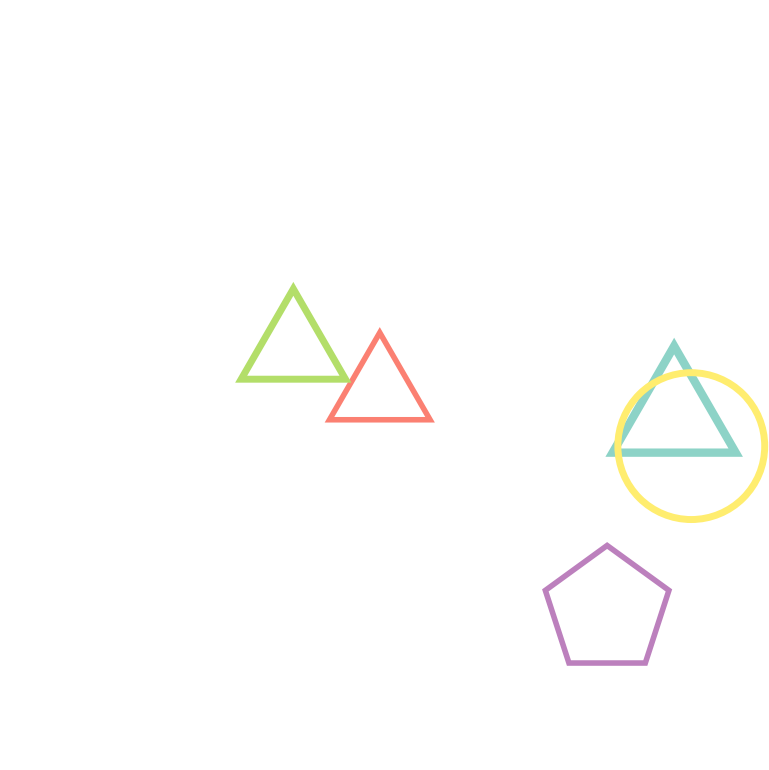[{"shape": "triangle", "thickness": 3, "radius": 0.46, "center": [0.876, 0.458]}, {"shape": "triangle", "thickness": 2, "radius": 0.38, "center": [0.493, 0.493]}, {"shape": "triangle", "thickness": 2.5, "radius": 0.39, "center": [0.381, 0.547]}, {"shape": "pentagon", "thickness": 2, "radius": 0.42, "center": [0.788, 0.207]}, {"shape": "circle", "thickness": 2.5, "radius": 0.48, "center": [0.898, 0.421]}]